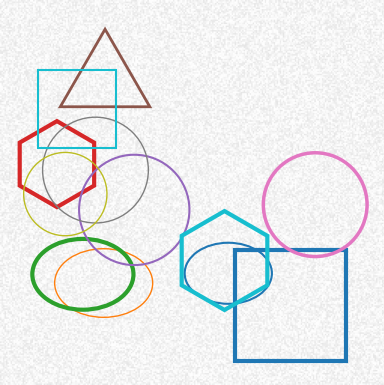[{"shape": "square", "thickness": 3, "radius": 0.72, "center": [0.755, 0.207]}, {"shape": "oval", "thickness": 1.5, "radius": 0.57, "center": [0.593, 0.29]}, {"shape": "oval", "thickness": 1, "radius": 0.64, "center": [0.269, 0.265]}, {"shape": "oval", "thickness": 3, "radius": 0.66, "center": [0.215, 0.287]}, {"shape": "hexagon", "thickness": 3, "radius": 0.56, "center": [0.148, 0.574]}, {"shape": "circle", "thickness": 1.5, "radius": 0.72, "center": [0.349, 0.455]}, {"shape": "triangle", "thickness": 2, "radius": 0.67, "center": [0.273, 0.79]}, {"shape": "circle", "thickness": 2.5, "radius": 0.67, "center": [0.819, 0.468]}, {"shape": "circle", "thickness": 1, "radius": 0.69, "center": [0.248, 0.558]}, {"shape": "circle", "thickness": 1, "radius": 0.54, "center": [0.17, 0.496]}, {"shape": "square", "thickness": 1.5, "radius": 0.51, "center": [0.2, 0.717]}, {"shape": "hexagon", "thickness": 3, "radius": 0.64, "center": [0.583, 0.323]}]